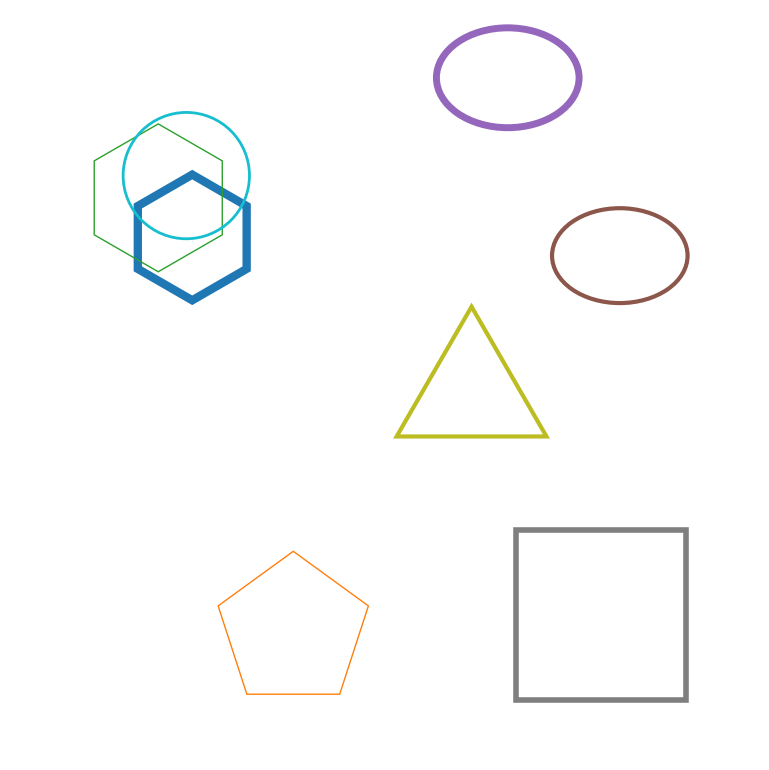[{"shape": "hexagon", "thickness": 3, "radius": 0.41, "center": [0.25, 0.692]}, {"shape": "pentagon", "thickness": 0.5, "radius": 0.51, "center": [0.381, 0.181]}, {"shape": "hexagon", "thickness": 0.5, "radius": 0.48, "center": [0.206, 0.743]}, {"shape": "oval", "thickness": 2.5, "radius": 0.46, "center": [0.659, 0.899]}, {"shape": "oval", "thickness": 1.5, "radius": 0.44, "center": [0.805, 0.668]}, {"shape": "square", "thickness": 2, "radius": 0.55, "center": [0.78, 0.201]}, {"shape": "triangle", "thickness": 1.5, "radius": 0.56, "center": [0.612, 0.489]}, {"shape": "circle", "thickness": 1, "radius": 0.41, "center": [0.242, 0.772]}]